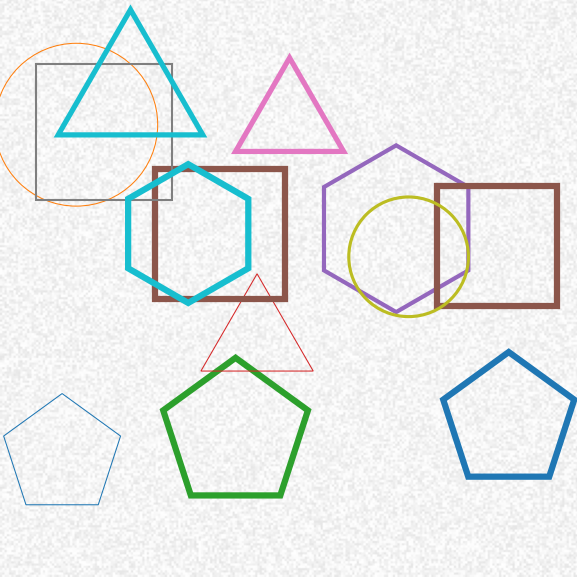[{"shape": "pentagon", "thickness": 0.5, "radius": 0.53, "center": [0.108, 0.211]}, {"shape": "pentagon", "thickness": 3, "radius": 0.6, "center": [0.881, 0.27]}, {"shape": "circle", "thickness": 0.5, "radius": 0.7, "center": [0.132, 0.783]}, {"shape": "pentagon", "thickness": 3, "radius": 0.66, "center": [0.408, 0.248]}, {"shape": "triangle", "thickness": 0.5, "radius": 0.56, "center": [0.445, 0.413]}, {"shape": "hexagon", "thickness": 2, "radius": 0.72, "center": [0.686, 0.603]}, {"shape": "square", "thickness": 3, "radius": 0.52, "center": [0.861, 0.573]}, {"shape": "square", "thickness": 3, "radius": 0.56, "center": [0.381, 0.594]}, {"shape": "triangle", "thickness": 2.5, "radius": 0.54, "center": [0.501, 0.791]}, {"shape": "square", "thickness": 1, "radius": 0.59, "center": [0.179, 0.77]}, {"shape": "circle", "thickness": 1.5, "radius": 0.52, "center": [0.708, 0.554]}, {"shape": "triangle", "thickness": 2.5, "radius": 0.72, "center": [0.226, 0.838]}, {"shape": "hexagon", "thickness": 3, "radius": 0.6, "center": [0.326, 0.595]}]